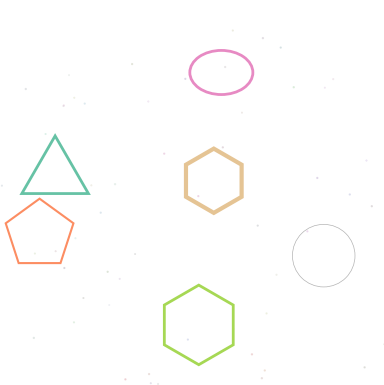[{"shape": "triangle", "thickness": 2, "radius": 0.5, "center": [0.143, 0.547]}, {"shape": "pentagon", "thickness": 1.5, "radius": 0.46, "center": [0.103, 0.391]}, {"shape": "oval", "thickness": 2, "radius": 0.41, "center": [0.575, 0.812]}, {"shape": "hexagon", "thickness": 2, "radius": 0.52, "center": [0.516, 0.156]}, {"shape": "hexagon", "thickness": 3, "radius": 0.42, "center": [0.555, 0.531]}, {"shape": "circle", "thickness": 0.5, "radius": 0.41, "center": [0.841, 0.336]}]